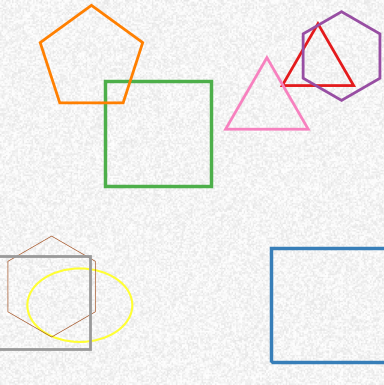[{"shape": "triangle", "thickness": 2, "radius": 0.54, "center": [0.826, 0.831]}, {"shape": "square", "thickness": 2.5, "radius": 0.74, "center": [0.852, 0.207]}, {"shape": "square", "thickness": 2.5, "radius": 0.68, "center": [0.41, 0.653]}, {"shape": "hexagon", "thickness": 2, "radius": 0.58, "center": [0.887, 0.854]}, {"shape": "pentagon", "thickness": 2, "radius": 0.7, "center": [0.238, 0.846]}, {"shape": "oval", "thickness": 1.5, "radius": 0.68, "center": [0.207, 0.207]}, {"shape": "hexagon", "thickness": 0.5, "radius": 0.66, "center": [0.134, 0.256]}, {"shape": "triangle", "thickness": 2, "radius": 0.62, "center": [0.693, 0.726]}, {"shape": "square", "thickness": 2, "radius": 0.6, "center": [0.113, 0.214]}]